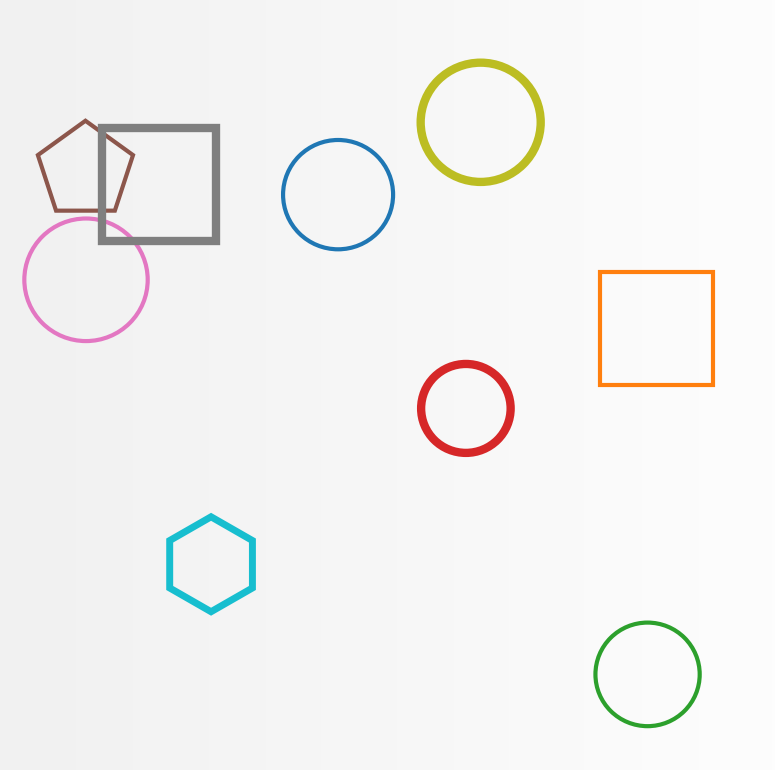[{"shape": "circle", "thickness": 1.5, "radius": 0.35, "center": [0.436, 0.747]}, {"shape": "square", "thickness": 1.5, "radius": 0.37, "center": [0.847, 0.573]}, {"shape": "circle", "thickness": 1.5, "radius": 0.34, "center": [0.836, 0.124]}, {"shape": "circle", "thickness": 3, "radius": 0.29, "center": [0.601, 0.47]}, {"shape": "pentagon", "thickness": 1.5, "radius": 0.32, "center": [0.11, 0.779]}, {"shape": "circle", "thickness": 1.5, "radius": 0.4, "center": [0.111, 0.637]}, {"shape": "square", "thickness": 3, "radius": 0.37, "center": [0.205, 0.76]}, {"shape": "circle", "thickness": 3, "radius": 0.39, "center": [0.62, 0.841]}, {"shape": "hexagon", "thickness": 2.5, "radius": 0.31, "center": [0.272, 0.267]}]